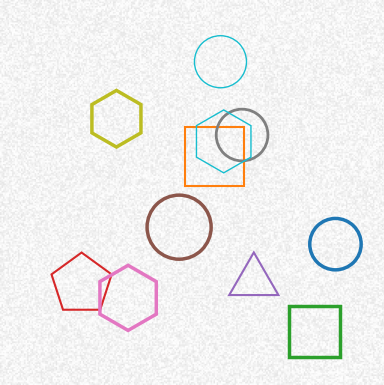[{"shape": "circle", "thickness": 2.5, "radius": 0.33, "center": [0.871, 0.366]}, {"shape": "square", "thickness": 1.5, "radius": 0.38, "center": [0.557, 0.593]}, {"shape": "square", "thickness": 2.5, "radius": 0.33, "center": [0.816, 0.138]}, {"shape": "pentagon", "thickness": 1.5, "radius": 0.41, "center": [0.212, 0.262]}, {"shape": "triangle", "thickness": 1.5, "radius": 0.37, "center": [0.659, 0.271]}, {"shape": "circle", "thickness": 2.5, "radius": 0.42, "center": [0.465, 0.41]}, {"shape": "hexagon", "thickness": 2.5, "radius": 0.42, "center": [0.333, 0.226]}, {"shape": "circle", "thickness": 2, "radius": 0.34, "center": [0.629, 0.649]}, {"shape": "hexagon", "thickness": 2.5, "radius": 0.37, "center": [0.302, 0.692]}, {"shape": "circle", "thickness": 1, "radius": 0.34, "center": [0.573, 0.84]}, {"shape": "hexagon", "thickness": 1, "radius": 0.41, "center": [0.581, 0.633]}]